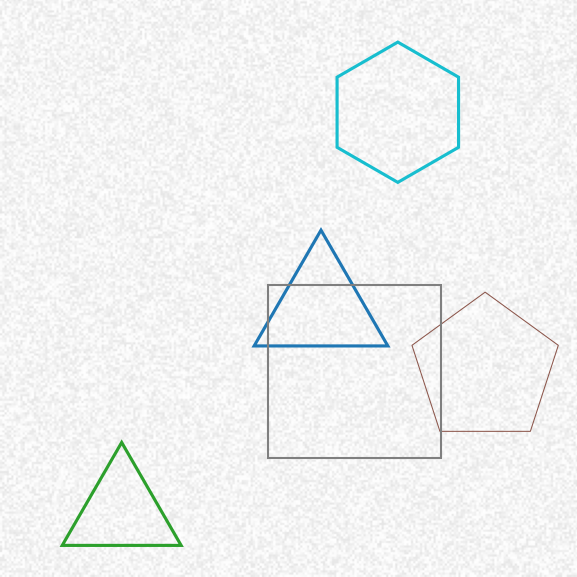[{"shape": "triangle", "thickness": 1.5, "radius": 0.67, "center": [0.556, 0.467]}, {"shape": "triangle", "thickness": 1.5, "radius": 0.59, "center": [0.211, 0.114]}, {"shape": "pentagon", "thickness": 0.5, "radius": 0.67, "center": [0.84, 0.36]}, {"shape": "square", "thickness": 1, "radius": 0.75, "center": [0.614, 0.356]}, {"shape": "hexagon", "thickness": 1.5, "radius": 0.61, "center": [0.689, 0.805]}]